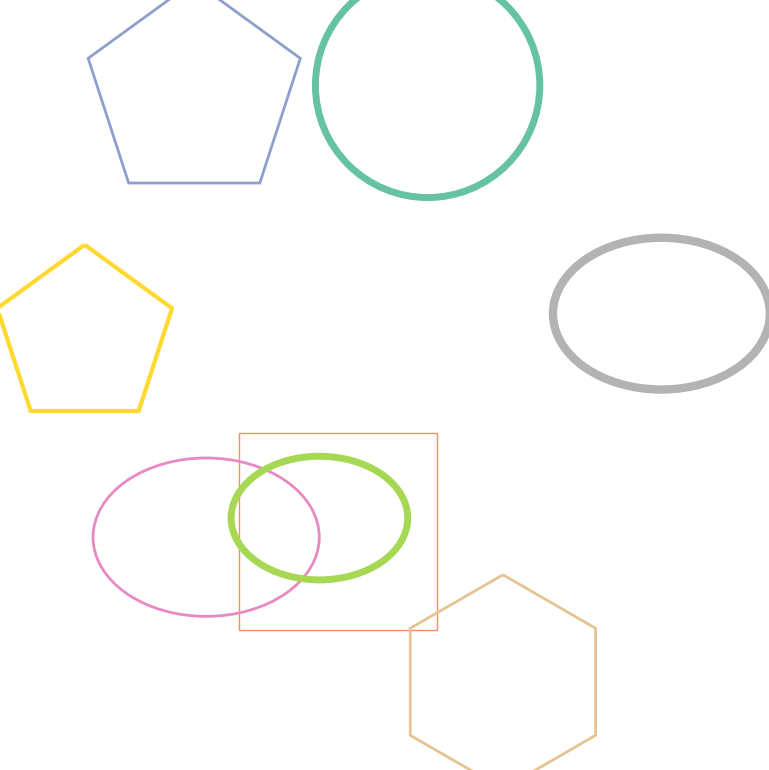[{"shape": "circle", "thickness": 2.5, "radius": 0.73, "center": [0.555, 0.889]}, {"shape": "square", "thickness": 0.5, "radius": 0.64, "center": [0.439, 0.31]}, {"shape": "pentagon", "thickness": 1, "radius": 0.72, "center": [0.252, 0.879]}, {"shape": "oval", "thickness": 1, "radius": 0.73, "center": [0.268, 0.302]}, {"shape": "oval", "thickness": 2.5, "radius": 0.57, "center": [0.415, 0.327]}, {"shape": "pentagon", "thickness": 1.5, "radius": 0.6, "center": [0.11, 0.563]}, {"shape": "hexagon", "thickness": 1, "radius": 0.69, "center": [0.653, 0.115]}, {"shape": "oval", "thickness": 3, "radius": 0.7, "center": [0.859, 0.593]}]